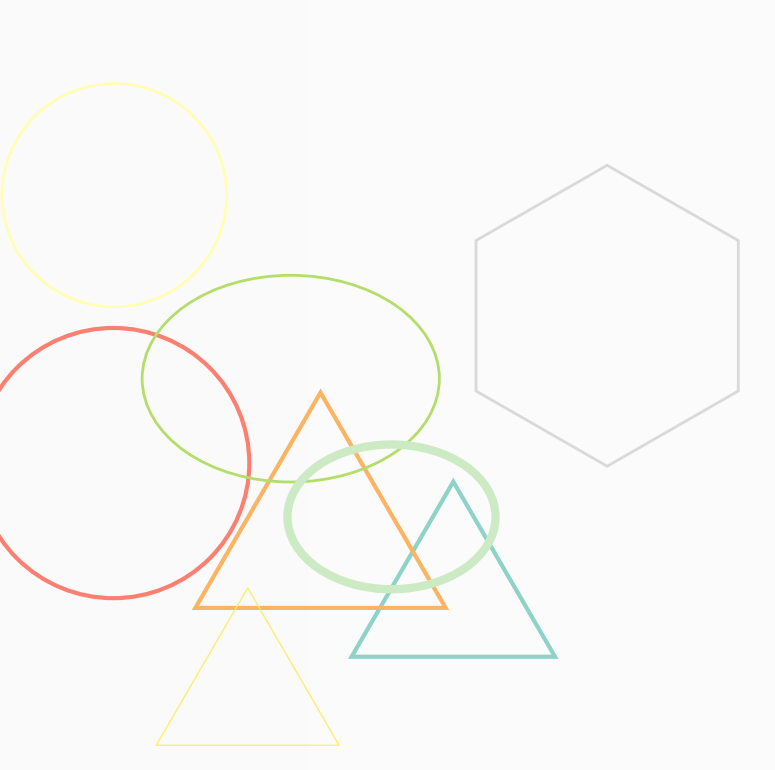[{"shape": "triangle", "thickness": 1.5, "radius": 0.76, "center": [0.585, 0.223]}, {"shape": "circle", "thickness": 1, "radius": 0.72, "center": [0.147, 0.746]}, {"shape": "circle", "thickness": 1.5, "radius": 0.88, "center": [0.146, 0.399]}, {"shape": "triangle", "thickness": 1.5, "radius": 0.93, "center": [0.414, 0.304]}, {"shape": "oval", "thickness": 1, "radius": 0.96, "center": [0.375, 0.508]}, {"shape": "hexagon", "thickness": 1, "radius": 0.98, "center": [0.783, 0.59]}, {"shape": "oval", "thickness": 3, "radius": 0.67, "center": [0.505, 0.329]}, {"shape": "triangle", "thickness": 0.5, "radius": 0.68, "center": [0.32, 0.1]}]